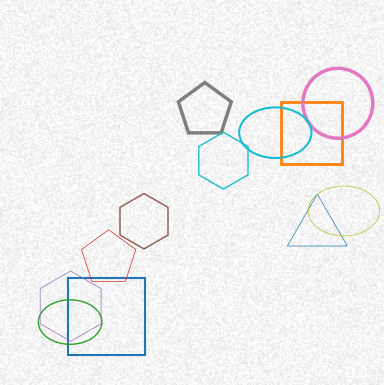[{"shape": "triangle", "thickness": 0.5, "radius": 0.45, "center": [0.824, 0.406]}, {"shape": "square", "thickness": 1.5, "radius": 0.5, "center": [0.277, 0.177]}, {"shape": "square", "thickness": 2, "radius": 0.4, "center": [0.809, 0.654]}, {"shape": "oval", "thickness": 1, "radius": 0.41, "center": [0.182, 0.163]}, {"shape": "pentagon", "thickness": 0.5, "radius": 0.37, "center": [0.282, 0.329]}, {"shape": "hexagon", "thickness": 0.5, "radius": 0.46, "center": [0.183, 0.205]}, {"shape": "hexagon", "thickness": 1, "radius": 0.36, "center": [0.374, 0.425]}, {"shape": "circle", "thickness": 2.5, "radius": 0.45, "center": [0.878, 0.732]}, {"shape": "pentagon", "thickness": 2.5, "radius": 0.36, "center": [0.532, 0.713]}, {"shape": "oval", "thickness": 0.5, "radius": 0.46, "center": [0.893, 0.452]}, {"shape": "oval", "thickness": 1.5, "radius": 0.47, "center": [0.715, 0.655]}, {"shape": "hexagon", "thickness": 1, "radius": 0.37, "center": [0.58, 0.583]}]